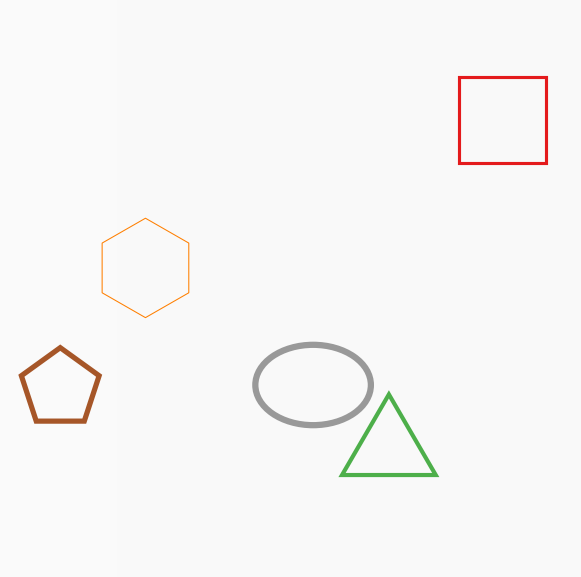[{"shape": "square", "thickness": 1.5, "radius": 0.37, "center": [0.865, 0.791]}, {"shape": "triangle", "thickness": 2, "radius": 0.47, "center": [0.669, 0.223]}, {"shape": "hexagon", "thickness": 0.5, "radius": 0.43, "center": [0.25, 0.535]}, {"shape": "pentagon", "thickness": 2.5, "radius": 0.35, "center": [0.104, 0.327]}, {"shape": "oval", "thickness": 3, "radius": 0.5, "center": [0.539, 0.332]}]